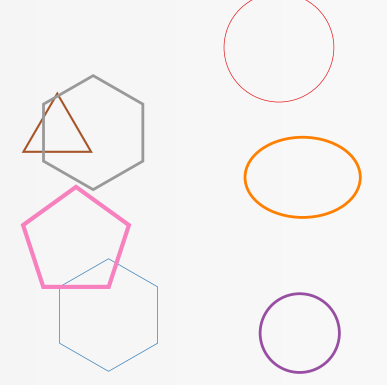[{"shape": "circle", "thickness": 0.5, "radius": 0.71, "center": [0.72, 0.877]}, {"shape": "hexagon", "thickness": 0.5, "radius": 0.73, "center": [0.28, 0.182]}, {"shape": "circle", "thickness": 2, "radius": 0.51, "center": [0.774, 0.135]}, {"shape": "oval", "thickness": 2, "radius": 0.74, "center": [0.781, 0.539]}, {"shape": "triangle", "thickness": 1.5, "radius": 0.5, "center": [0.148, 0.656]}, {"shape": "pentagon", "thickness": 3, "radius": 0.72, "center": [0.196, 0.371]}, {"shape": "hexagon", "thickness": 2, "radius": 0.74, "center": [0.24, 0.656]}]